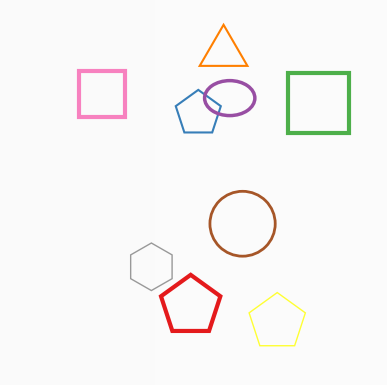[{"shape": "pentagon", "thickness": 3, "radius": 0.4, "center": [0.492, 0.206]}, {"shape": "pentagon", "thickness": 1.5, "radius": 0.31, "center": [0.512, 0.705]}, {"shape": "square", "thickness": 3, "radius": 0.39, "center": [0.823, 0.732]}, {"shape": "oval", "thickness": 2.5, "radius": 0.32, "center": [0.593, 0.745]}, {"shape": "triangle", "thickness": 1.5, "radius": 0.36, "center": [0.577, 0.864]}, {"shape": "pentagon", "thickness": 1, "radius": 0.38, "center": [0.715, 0.164]}, {"shape": "circle", "thickness": 2, "radius": 0.42, "center": [0.626, 0.419]}, {"shape": "square", "thickness": 3, "radius": 0.3, "center": [0.263, 0.756]}, {"shape": "hexagon", "thickness": 1, "radius": 0.31, "center": [0.391, 0.307]}]